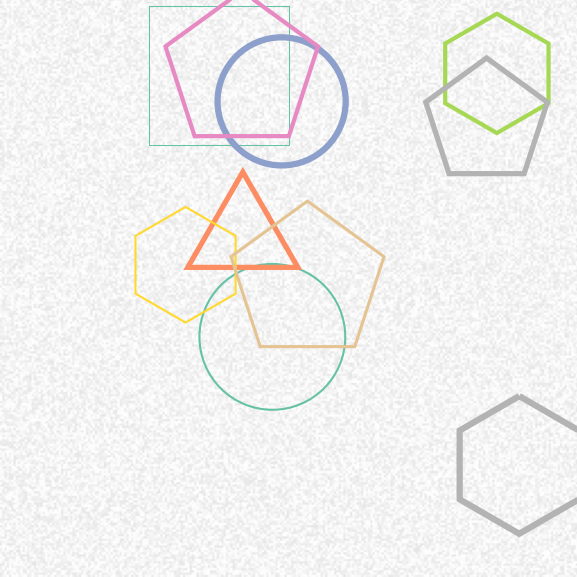[{"shape": "square", "thickness": 0.5, "radius": 0.6, "center": [0.379, 0.868]}, {"shape": "circle", "thickness": 1, "radius": 0.63, "center": [0.472, 0.416]}, {"shape": "triangle", "thickness": 2.5, "radius": 0.55, "center": [0.42, 0.591]}, {"shape": "circle", "thickness": 3, "radius": 0.55, "center": [0.488, 0.824]}, {"shape": "pentagon", "thickness": 2, "radius": 0.69, "center": [0.419, 0.876]}, {"shape": "hexagon", "thickness": 2, "radius": 0.52, "center": [0.86, 0.872]}, {"shape": "hexagon", "thickness": 1, "radius": 0.5, "center": [0.321, 0.541]}, {"shape": "pentagon", "thickness": 1.5, "radius": 0.7, "center": [0.532, 0.512]}, {"shape": "pentagon", "thickness": 2.5, "radius": 0.55, "center": [0.843, 0.788]}, {"shape": "hexagon", "thickness": 3, "radius": 0.6, "center": [0.899, 0.194]}]